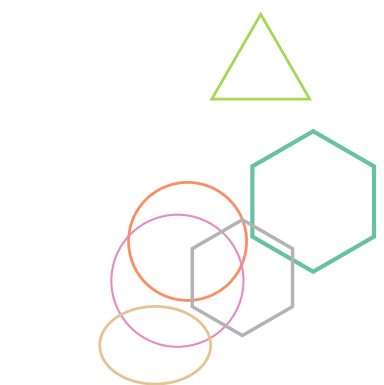[{"shape": "hexagon", "thickness": 3, "radius": 0.91, "center": [0.813, 0.477]}, {"shape": "circle", "thickness": 2, "radius": 0.77, "center": [0.487, 0.373]}, {"shape": "circle", "thickness": 1.5, "radius": 0.86, "center": [0.461, 0.271]}, {"shape": "triangle", "thickness": 2, "radius": 0.73, "center": [0.677, 0.816]}, {"shape": "oval", "thickness": 2, "radius": 0.72, "center": [0.403, 0.103]}, {"shape": "hexagon", "thickness": 2.5, "radius": 0.75, "center": [0.63, 0.279]}]